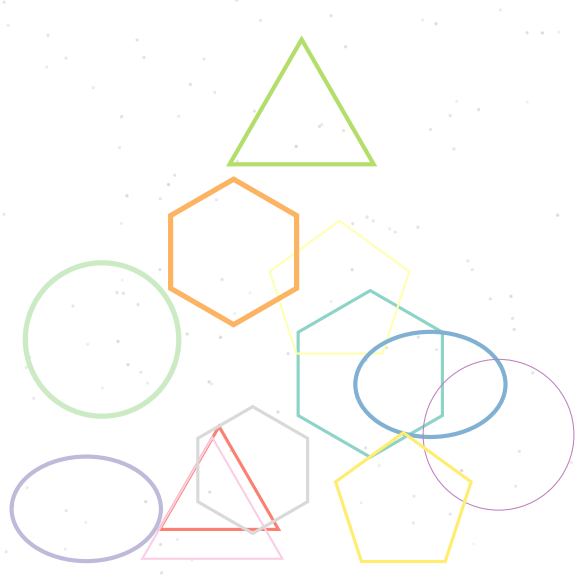[{"shape": "hexagon", "thickness": 1.5, "radius": 0.72, "center": [0.641, 0.352]}, {"shape": "pentagon", "thickness": 1, "radius": 0.64, "center": [0.588, 0.49]}, {"shape": "oval", "thickness": 2, "radius": 0.65, "center": [0.149, 0.118]}, {"shape": "triangle", "thickness": 1.5, "radius": 0.59, "center": [0.379, 0.142]}, {"shape": "oval", "thickness": 2, "radius": 0.65, "center": [0.745, 0.333]}, {"shape": "hexagon", "thickness": 2.5, "radius": 0.63, "center": [0.405, 0.563]}, {"shape": "triangle", "thickness": 2, "radius": 0.72, "center": [0.522, 0.787]}, {"shape": "triangle", "thickness": 1, "radius": 0.7, "center": [0.368, 0.102]}, {"shape": "hexagon", "thickness": 1.5, "radius": 0.55, "center": [0.438, 0.185]}, {"shape": "circle", "thickness": 0.5, "radius": 0.65, "center": [0.863, 0.246]}, {"shape": "circle", "thickness": 2.5, "radius": 0.66, "center": [0.177, 0.411]}, {"shape": "pentagon", "thickness": 1.5, "radius": 0.62, "center": [0.698, 0.127]}]